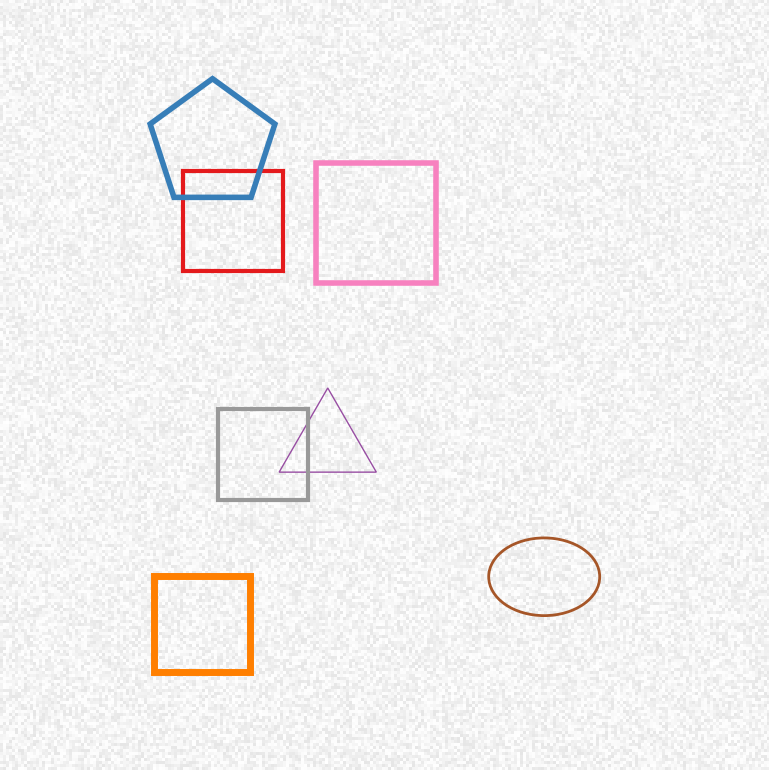[{"shape": "square", "thickness": 1.5, "radius": 0.33, "center": [0.303, 0.713]}, {"shape": "pentagon", "thickness": 2, "radius": 0.43, "center": [0.276, 0.813]}, {"shape": "triangle", "thickness": 0.5, "radius": 0.36, "center": [0.426, 0.423]}, {"shape": "square", "thickness": 2.5, "radius": 0.31, "center": [0.262, 0.19]}, {"shape": "oval", "thickness": 1, "radius": 0.36, "center": [0.707, 0.251]}, {"shape": "square", "thickness": 2, "radius": 0.39, "center": [0.488, 0.711]}, {"shape": "square", "thickness": 1.5, "radius": 0.29, "center": [0.342, 0.41]}]